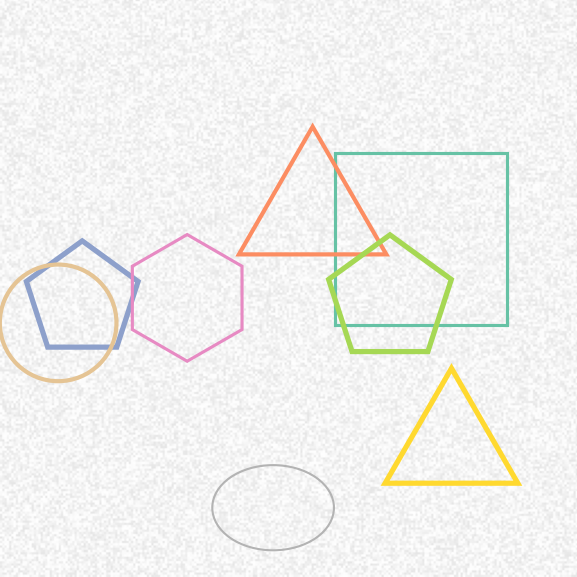[{"shape": "square", "thickness": 1.5, "radius": 0.75, "center": [0.729, 0.585]}, {"shape": "triangle", "thickness": 2, "radius": 0.74, "center": [0.541, 0.632]}, {"shape": "pentagon", "thickness": 2.5, "radius": 0.51, "center": [0.142, 0.48]}, {"shape": "hexagon", "thickness": 1.5, "radius": 0.55, "center": [0.324, 0.483]}, {"shape": "pentagon", "thickness": 2.5, "radius": 0.56, "center": [0.675, 0.481]}, {"shape": "triangle", "thickness": 2.5, "radius": 0.66, "center": [0.782, 0.229]}, {"shape": "circle", "thickness": 2, "radius": 0.5, "center": [0.101, 0.44]}, {"shape": "oval", "thickness": 1, "radius": 0.53, "center": [0.473, 0.12]}]